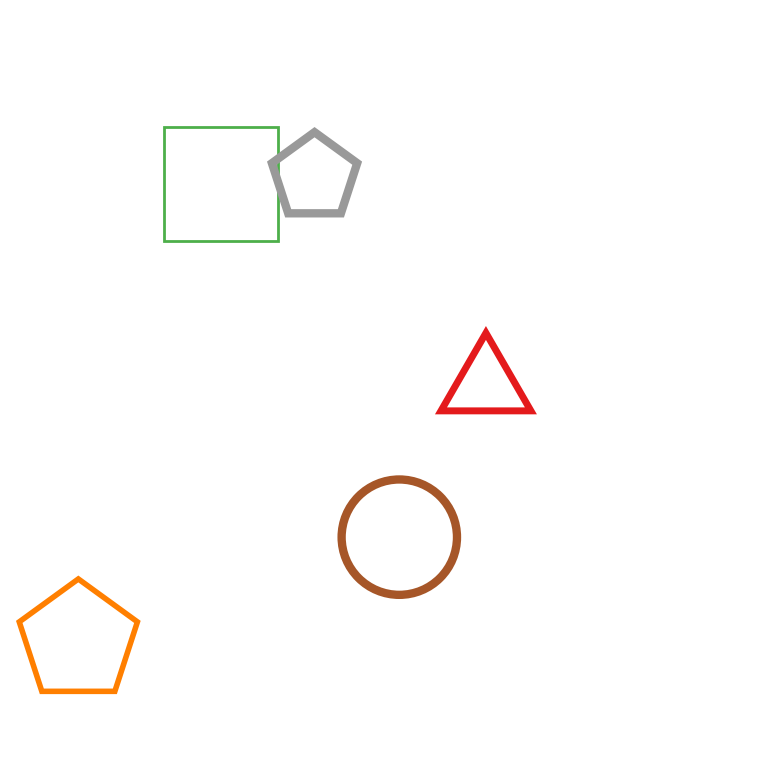[{"shape": "triangle", "thickness": 2.5, "radius": 0.34, "center": [0.631, 0.5]}, {"shape": "square", "thickness": 1, "radius": 0.37, "center": [0.287, 0.761]}, {"shape": "pentagon", "thickness": 2, "radius": 0.4, "center": [0.102, 0.167]}, {"shape": "circle", "thickness": 3, "radius": 0.37, "center": [0.519, 0.302]}, {"shape": "pentagon", "thickness": 3, "radius": 0.29, "center": [0.409, 0.77]}]